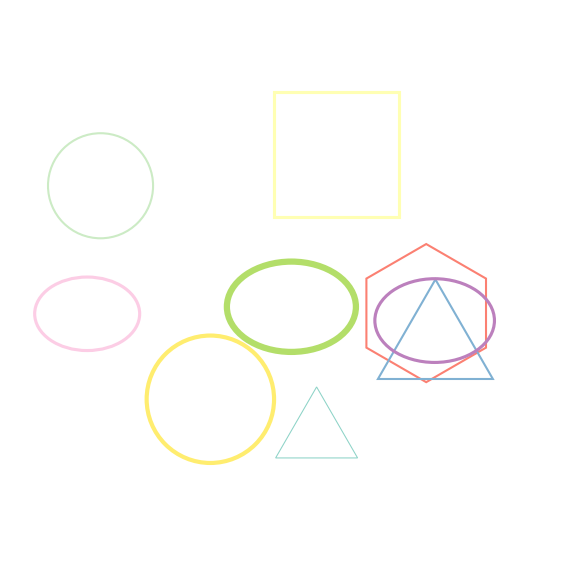[{"shape": "triangle", "thickness": 0.5, "radius": 0.41, "center": [0.548, 0.247]}, {"shape": "square", "thickness": 1.5, "radius": 0.54, "center": [0.583, 0.732]}, {"shape": "hexagon", "thickness": 1, "radius": 0.6, "center": [0.738, 0.457]}, {"shape": "triangle", "thickness": 1, "radius": 0.57, "center": [0.754, 0.4]}, {"shape": "oval", "thickness": 3, "radius": 0.56, "center": [0.505, 0.468]}, {"shape": "oval", "thickness": 1.5, "radius": 0.45, "center": [0.151, 0.456]}, {"shape": "oval", "thickness": 1.5, "radius": 0.52, "center": [0.753, 0.444]}, {"shape": "circle", "thickness": 1, "radius": 0.45, "center": [0.174, 0.677]}, {"shape": "circle", "thickness": 2, "radius": 0.55, "center": [0.364, 0.308]}]